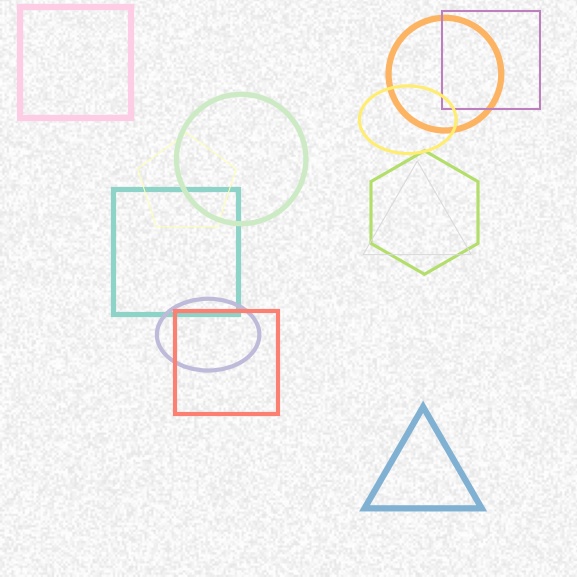[{"shape": "square", "thickness": 2.5, "radius": 0.54, "center": [0.304, 0.564]}, {"shape": "pentagon", "thickness": 0.5, "radius": 0.45, "center": [0.323, 0.679]}, {"shape": "oval", "thickness": 2, "radius": 0.44, "center": [0.36, 0.42]}, {"shape": "square", "thickness": 2, "radius": 0.44, "center": [0.392, 0.372]}, {"shape": "triangle", "thickness": 3, "radius": 0.59, "center": [0.733, 0.177]}, {"shape": "circle", "thickness": 3, "radius": 0.49, "center": [0.77, 0.871]}, {"shape": "hexagon", "thickness": 1.5, "radius": 0.53, "center": [0.735, 0.631]}, {"shape": "square", "thickness": 3, "radius": 0.48, "center": [0.13, 0.892]}, {"shape": "triangle", "thickness": 0.5, "radius": 0.54, "center": [0.722, 0.612]}, {"shape": "square", "thickness": 1, "radius": 0.42, "center": [0.85, 0.895]}, {"shape": "circle", "thickness": 2.5, "radius": 0.56, "center": [0.418, 0.724]}, {"shape": "oval", "thickness": 1.5, "radius": 0.42, "center": [0.706, 0.792]}]